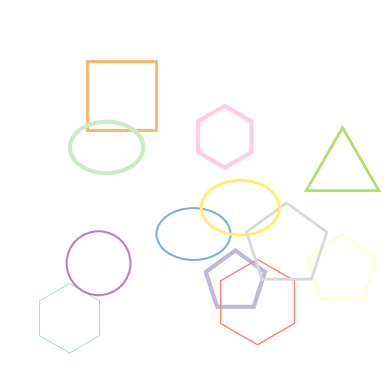[{"shape": "hexagon", "thickness": 0.5, "radius": 0.45, "center": [0.181, 0.173]}, {"shape": "pentagon", "thickness": 1, "radius": 0.47, "center": [0.888, 0.299]}, {"shape": "pentagon", "thickness": 3, "radius": 0.4, "center": [0.611, 0.269]}, {"shape": "hexagon", "thickness": 1, "radius": 0.55, "center": [0.669, 0.215]}, {"shape": "oval", "thickness": 1.5, "radius": 0.48, "center": [0.503, 0.392]}, {"shape": "square", "thickness": 2, "radius": 0.45, "center": [0.315, 0.751]}, {"shape": "triangle", "thickness": 2, "radius": 0.54, "center": [0.89, 0.559]}, {"shape": "hexagon", "thickness": 3, "radius": 0.4, "center": [0.584, 0.645]}, {"shape": "pentagon", "thickness": 2, "radius": 0.55, "center": [0.745, 0.363]}, {"shape": "circle", "thickness": 1.5, "radius": 0.41, "center": [0.256, 0.316]}, {"shape": "oval", "thickness": 3, "radius": 0.48, "center": [0.277, 0.617]}, {"shape": "oval", "thickness": 2, "radius": 0.51, "center": [0.624, 0.461]}]